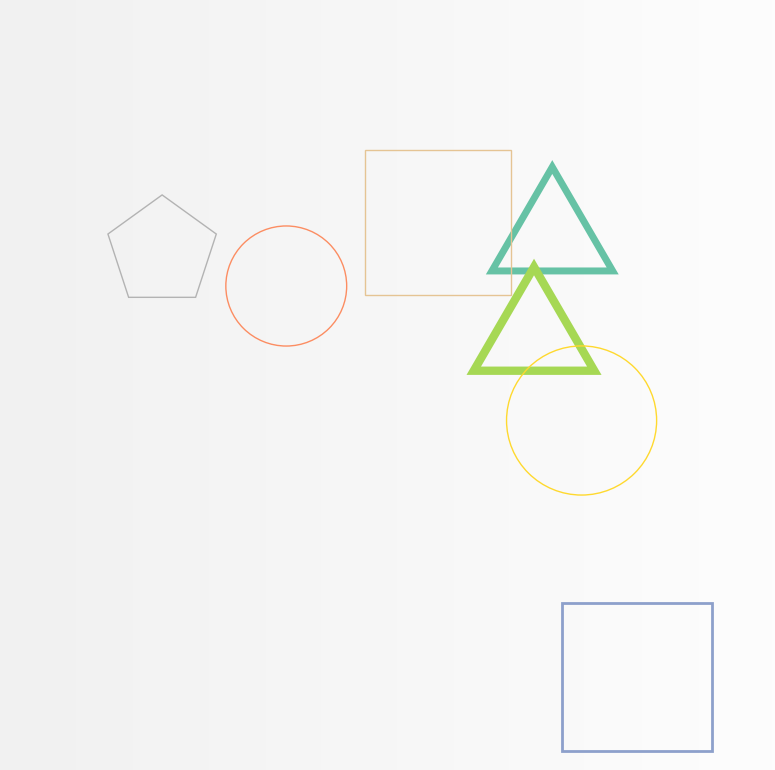[{"shape": "triangle", "thickness": 2.5, "radius": 0.45, "center": [0.713, 0.693]}, {"shape": "circle", "thickness": 0.5, "radius": 0.39, "center": [0.369, 0.629]}, {"shape": "square", "thickness": 1, "radius": 0.48, "center": [0.822, 0.12]}, {"shape": "triangle", "thickness": 3, "radius": 0.45, "center": [0.689, 0.563]}, {"shape": "circle", "thickness": 0.5, "radius": 0.48, "center": [0.75, 0.454]}, {"shape": "square", "thickness": 0.5, "radius": 0.47, "center": [0.565, 0.711]}, {"shape": "pentagon", "thickness": 0.5, "radius": 0.37, "center": [0.209, 0.673]}]